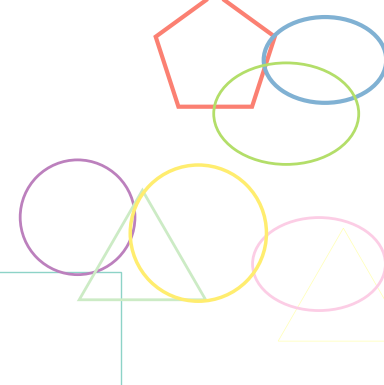[{"shape": "square", "thickness": 1, "radius": 0.87, "center": [0.14, 0.12]}, {"shape": "triangle", "thickness": 0.5, "radius": 0.98, "center": [0.892, 0.212]}, {"shape": "pentagon", "thickness": 3, "radius": 0.81, "center": [0.559, 0.854]}, {"shape": "oval", "thickness": 3, "radius": 0.8, "center": [0.844, 0.844]}, {"shape": "oval", "thickness": 2, "radius": 0.94, "center": [0.743, 0.705]}, {"shape": "oval", "thickness": 2, "radius": 0.86, "center": [0.829, 0.314]}, {"shape": "circle", "thickness": 2, "radius": 0.75, "center": [0.201, 0.436]}, {"shape": "triangle", "thickness": 2, "radius": 0.95, "center": [0.37, 0.316]}, {"shape": "circle", "thickness": 2.5, "radius": 0.88, "center": [0.515, 0.395]}]